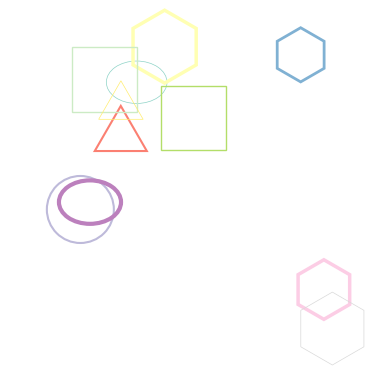[{"shape": "oval", "thickness": 0.5, "radius": 0.39, "center": [0.355, 0.786]}, {"shape": "hexagon", "thickness": 2.5, "radius": 0.47, "center": [0.428, 0.879]}, {"shape": "circle", "thickness": 1.5, "radius": 0.44, "center": [0.209, 0.456]}, {"shape": "triangle", "thickness": 1.5, "radius": 0.39, "center": [0.314, 0.647]}, {"shape": "hexagon", "thickness": 2, "radius": 0.35, "center": [0.781, 0.858]}, {"shape": "square", "thickness": 1, "radius": 0.42, "center": [0.502, 0.694]}, {"shape": "hexagon", "thickness": 2.5, "radius": 0.39, "center": [0.841, 0.248]}, {"shape": "hexagon", "thickness": 0.5, "radius": 0.47, "center": [0.863, 0.147]}, {"shape": "oval", "thickness": 3, "radius": 0.4, "center": [0.234, 0.475]}, {"shape": "square", "thickness": 1, "radius": 0.42, "center": [0.272, 0.793]}, {"shape": "triangle", "thickness": 0.5, "radius": 0.33, "center": [0.314, 0.723]}]